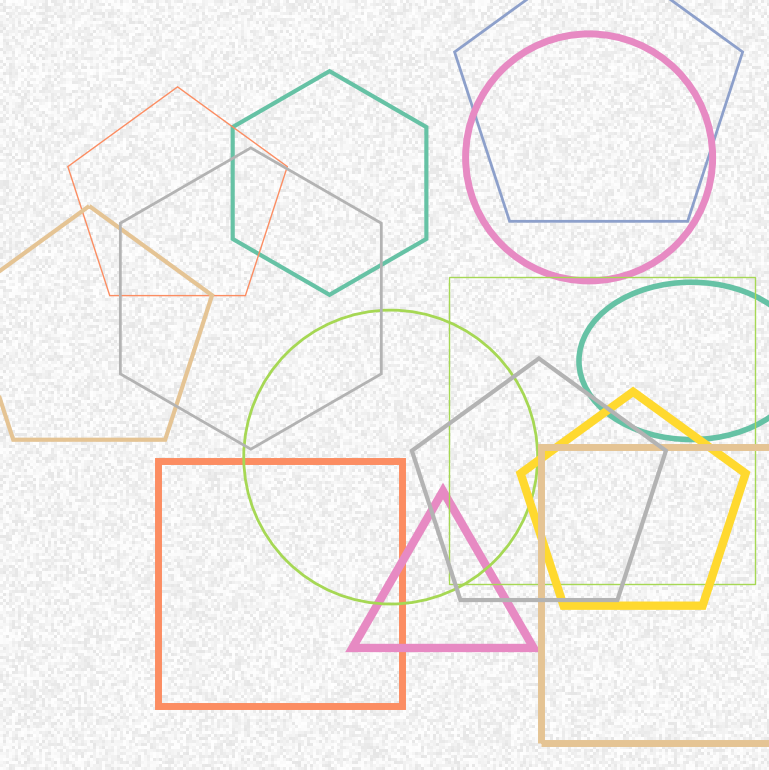[{"shape": "hexagon", "thickness": 1.5, "radius": 0.73, "center": [0.428, 0.762]}, {"shape": "oval", "thickness": 2, "radius": 0.73, "center": [0.898, 0.531]}, {"shape": "square", "thickness": 2.5, "radius": 0.79, "center": [0.363, 0.242]}, {"shape": "pentagon", "thickness": 0.5, "radius": 0.75, "center": [0.231, 0.737]}, {"shape": "pentagon", "thickness": 1, "radius": 0.98, "center": [0.777, 0.872]}, {"shape": "triangle", "thickness": 3, "radius": 0.68, "center": [0.575, 0.226]}, {"shape": "circle", "thickness": 2.5, "radius": 0.8, "center": [0.765, 0.796]}, {"shape": "circle", "thickness": 1, "radius": 0.95, "center": [0.507, 0.406]}, {"shape": "square", "thickness": 0.5, "radius": 1.0, "center": [0.782, 0.441]}, {"shape": "pentagon", "thickness": 3, "radius": 0.77, "center": [0.822, 0.338]}, {"shape": "pentagon", "thickness": 1.5, "radius": 0.84, "center": [0.116, 0.565]}, {"shape": "square", "thickness": 2.5, "radius": 0.96, "center": [0.895, 0.227]}, {"shape": "hexagon", "thickness": 1, "radius": 0.98, "center": [0.326, 0.612]}, {"shape": "pentagon", "thickness": 1.5, "radius": 0.87, "center": [0.7, 0.361]}]